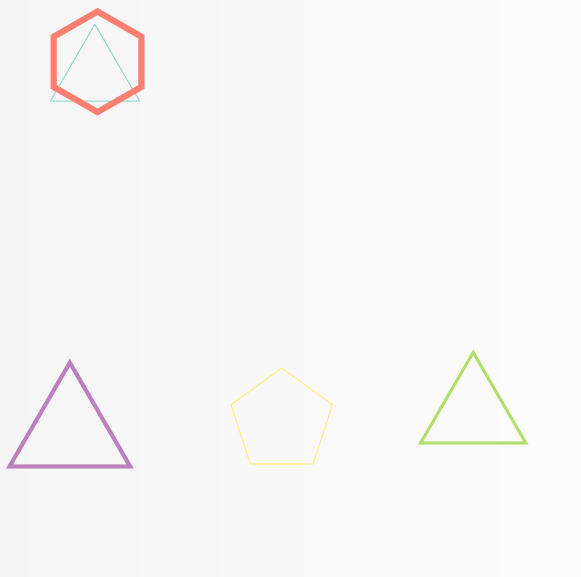[{"shape": "triangle", "thickness": 0.5, "radius": 0.44, "center": [0.163, 0.868]}, {"shape": "hexagon", "thickness": 3, "radius": 0.44, "center": [0.168, 0.892]}, {"shape": "triangle", "thickness": 1.5, "radius": 0.52, "center": [0.814, 0.284]}, {"shape": "triangle", "thickness": 2, "radius": 0.6, "center": [0.12, 0.251]}, {"shape": "pentagon", "thickness": 0.5, "radius": 0.46, "center": [0.485, 0.27]}]